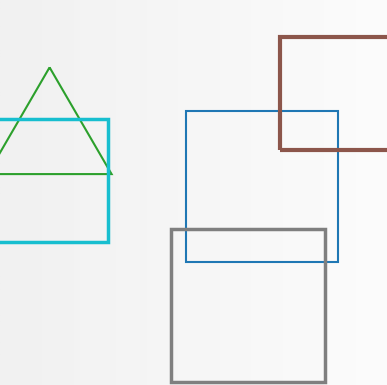[{"shape": "square", "thickness": 1.5, "radius": 0.98, "center": [0.676, 0.515]}, {"shape": "triangle", "thickness": 1.5, "radius": 0.92, "center": [0.128, 0.64]}, {"shape": "square", "thickness": 3, "radius": 0.74, "center": [0.87, 0.757]}, {"shape": "square", "thickness": 2.5, "radius": 0.99, "center": [0.639, 0.207]}, {"shape": "square", "thickness": 2.5, "radius": 0.8, "center": [0.117, 0.531]}]